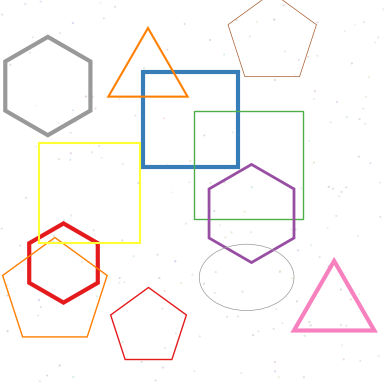[{"shape": "hexagon", "thickness": 3, "radius": 0.51, "center": [0.165, 0.317]}, {"shape": "pentagon", "thickness": 1, "radius": 0.52, "center": [0.386, 0.15]}, {"shape": "square", "thickness": 3, "radius": 0.62, "center": [0.495, 0.69]}, {"shape": "square", "thickness": 1, "radius": 0.71, "center": [0.645, 0.571]}, {"shape": "hexagon", "thickness": 2, "radius": 0.64, "center": [0.653, 0.445]}, {"shape": "triangle", "thickness": 1.5, "radius": 0.59, "center": [0.384, 0.808]}, {"shape": "pentagon", "thickness": 1, "radius": 0.71, "center": [0.143, 0.24]}, {"shape": "square", "thickness": 1.5, "radius": 0.65, "center": [0.232, 0.5]}, {"shape": "pentagon", "thickness": 0.5, "radius": 0.6, "center": [0.707, 0.899]}, {"shape": "triangle", "thickness": 3, "radius": 0.6, "center": [0.868, 0.202]}, {"shape": "oval", "thickness": 0.5, "radius": 0.62, "center": [0.641, 0.279]}, {"shape": "hexagon", "thickness": 3, "radius": 0.64, "center": [0.124, 0.777]}]